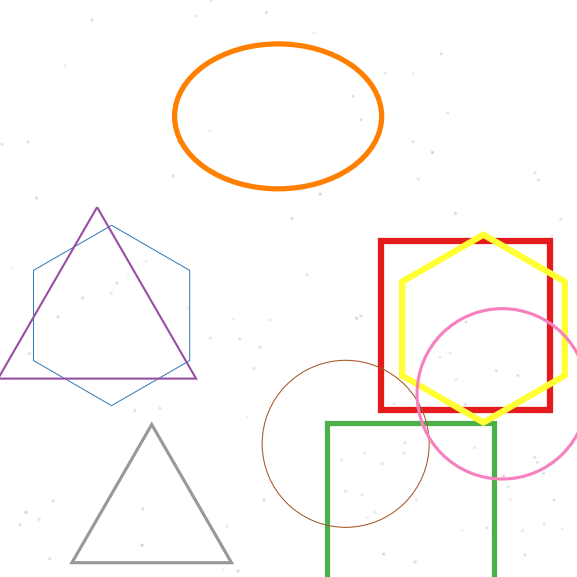[{"shape": "square", "thickness": 3, "radius": 0.73, "center": [0.806, 0.435]}, {"shape": "hexagon", "thickness": 0.5, "radius": 0.78, "center": [0.193, 0.453]}, {"shape": "square", "thickness": 2.5, "radius": 0.72, "center": [0.71, 0.122]}, {"shape": "triangle", "thickness": 1, "radius": 0.99, "center": [0.168, 0.443]}, {"shape": "oval", "thickness": 2.5, "radius": 0.9, "center": [0.482, 0.798]}, {"shape": "hexagon", "thickness": 3, "radius": 0.81, "center": [0.837, 0.43]}, {"shape": "circle", "thickness": 0.5, "radius": 0.72, "center": [0.599, 0.231]}, {"shape": "circle", "thickness": 1.5, "radius": 0.74, "center": [0.87, 0.317]}, {"shape": "triangle", "thickness": 1.5, "radius": 0.8, "center": [0.263, 0.105]}]